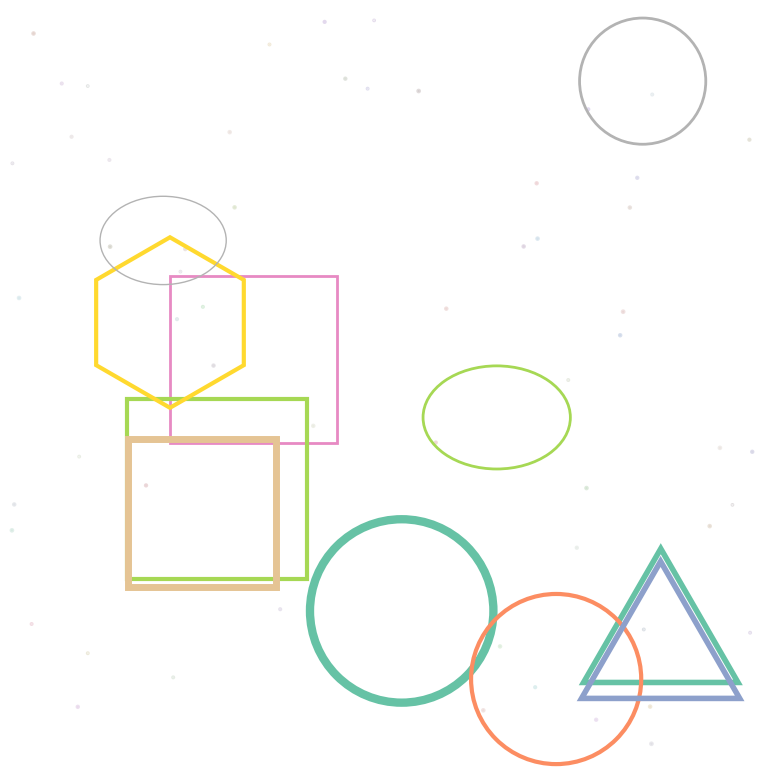[{"shape": "triangle", "thickness": 2, "radius": 0.58, "center": [0.858, 0.172]}, {"shape": "circle", "thickness": 3, "radius": 0.6, "center": [0.522, 0.207]}, {"shape": "circle", "thickness": 1.5, "radius": 0.55, "center": [0.722, 0.118]}, {"shape": "triangle", "thickness": 2, "radius": 0.59, "center": [0.858, 0.152]}, {"shape": "square", "thickness": 1, "radius": 0.54, "center": [0.329, 0.533]}, {"shape": "oval", "thickness": 1, "radius": 0.48, "center": [0.645, 0.458]}, {"shape": "square", "thickness": 1.5, "radius": 0.59, "center": [0.282, 0.365]}, {"shape": "hexagon", "thickness": 1.5, "radius": 0.55, "center": [0.221, 0.581]}, {"shape": "square", "thickness": 2.5, "radius": 0.48, "center": [0.262, 0.334]}, {"shape": "oval", "thickness": 0.5, "radius": 0.41, "center": [0.212, 0.688]}, {"shape": "circle", "thickness": 1, "radius": 0.41, "center": [0.835, 0.895]}]